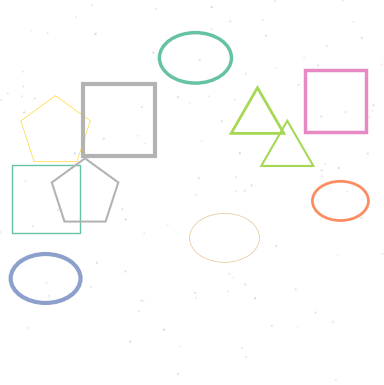[{"shape": "square", "thickness": 1, "radius": 0.44, "center": [0.119, 0.482]}, {"shape": "oval", "thickness": 2.5, "radius": 0.47, "center": [0.508, 0.85]}, {"shape": "oval", "thickness": 2, "radius": 0.36, "center": [0.884, 0.478]}, {"shape": "oval", "thickness": 3, "radius": 0.45, "center": [0.118, 0.277]}, {"shape": "square", "thickness": 2.5, "radius": 0.4, "center": [0.871, 0.737]}, {"shape": "triangle", "thickness": 1.5, "radius": 0.39, "center": [0.746, 0.608]}, {"shape": "triangle", "thickness": 2, "radius": 0.4, "center": [0.669, 0.693]}, {"shape": "pentagon", "thickness": 0.5, "radius": 0.47, "center": [0.144, 0.657]}, {"shape": "oval", "thickness": 0.5, "radius": 0.45, "center": [0.583, 0.382]}, {"shape": "square", "thickness": 3, "radius": 0.46, "center": [0.309, 0.688]}, {"shape": "pentagon", "thickness": 1.5, "radius": 0.45, "center": [0.221, 0.498]}]